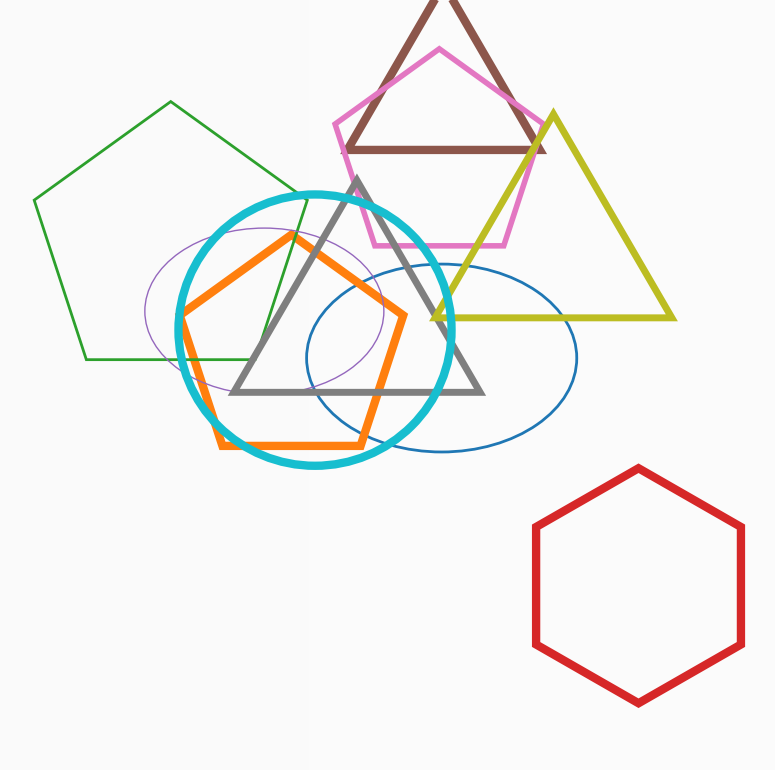[{"shape": "oval", "thickness": 1, "radius": 0.87, "center": [0.57, 0.535]}, {"shape": "pentagon", "thickness": 3, "radius": 0.76, "center": [0.376, 0.544]}, {"shape": "pentagon", "thickness": 1, "radius": 0.93, "center": [0.22, 0.683]}, {"shape": "hexagon", "thickness": 3, "radius": 0.76, "center": [0.824, 0.239]}, {"shape": "oval", "thickness": 0.5, "radius": 0.77, "center": [0.341, 0.596]}, {"shape": "triangle", "thickness": 3, "radius": 0.72, "center": [0.572, 0.877]}, {"shape": "pentagon", "thickness": 2, "radius": 0.71, "center": [0.567, 0.795]}, {"shape": "triangle", "thickness": 2.5, "radius": 0.92, "center": [0.461, 0.582]}, {"shape": "triangle", "thickness": 2.5, "radius": 0.88, "center": [0.714, 0.675]}, {"shape": "circle", "thickness": 3, "radius": 0.88, "center": [0.406, 0.571]}]